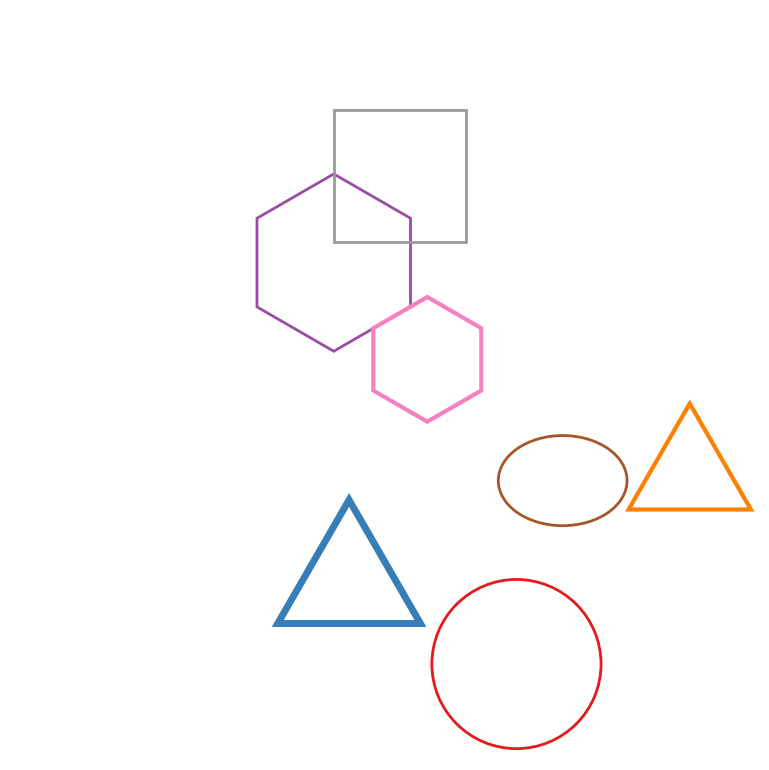[{"shape": "circle", "thickness": 1, "radius": 0.55, "center": [0.671, 0.138]}, {"shape": "triangle", "thickness": 2.5, "radius": 0.53, "center": [0.453, 0.244]}, {"shape": "hexagon", "thickness": 1, "radius": 0.58, "center": [0.433, 0.659]}, {"shape": "triangle", "thickness": 1.5, "radius": 0.46, "center": [0.896, 0.384]}, {"shape": "oval", "thickness": 1, "radius": 0.42, "center": [0.731, 0.376]}, {"shape": "hexagon", "thickness": 1.5, "radius": 0.4, "center": [0.555, 0.533]}, {"shape": "square", "thickness": 1, "radius": 0.43, "center": [0.519, 0.772]}]